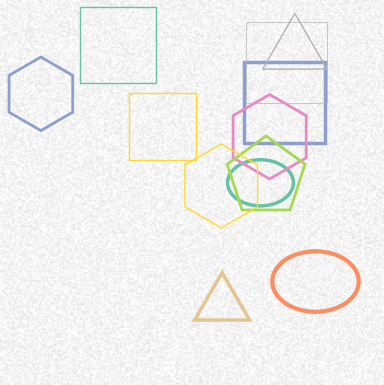[{"shape": "oval", "thickness": 2.5, "radius": 0.43, "center": [0.677, 0.525]}, {"shape": "square", "thickness": 1, "radius": 0.49, "center": [0.306, 0.884]}, {"shape": "oval", "thickness": 3, "radius": 0.56, "center": [0.819, 0.269]}, {"shape": "hexagon", "thickness": 2, "radius": 0.48, "center": [0.106, 0.756]}, {"shape": "square", "thickness": 2.5, "radius": 0.52, "center": [0.738, 0.734]}, {"shape": "hexagon", "thickness": 2, "radius": 0.55, "center": [0.7, 0.645]}, {"shape": "pentagon", "thickness": 2, "radius": 0.53, "center": [0.691, 0.541]}, {"shape": "square", "thickness": 1, "radius": 0.43, "center": [0.421, 0.671]}, {"shape": "hexagon", "thickness": 1, "radius": 0.54, "center": [0.575, 0.517]}, {"shape": "triangle", "thickness": 2.5, "radius": 0.41, "center": [0.577, 0.21]}, {"shape": "triangle", "thickness": 1, "radius": 0.48, "center": [0.766, 0.869]}, {"shape": "square", "thickness": 0.5, "radius": 0.53, "center": [0.744, 0.837]}]